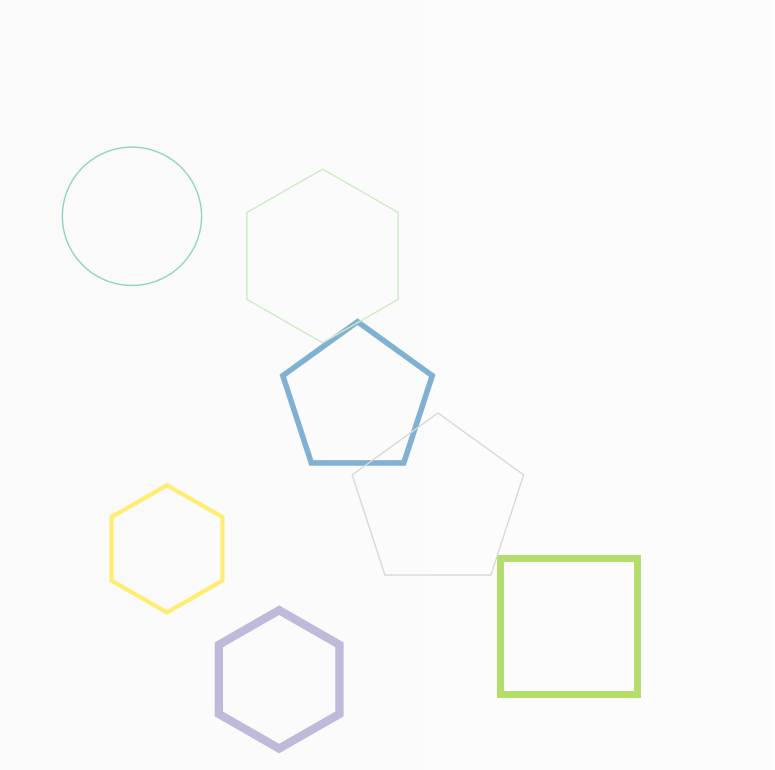[{"shape": "circle", "thickness": 0.5, "radius": 0.45, "center": [0.17, 0.719]}, {"shape": "hexagon", "thickness": 3, "radius": 0.45, "center": [0.36, 0.118]}, {"shape": "pentagon", "thickness": 2, "radius": 0.51, "center": [0.461, 0.481]}, {"shape": "square", "thickness": 2.5, "radius": 0.44, "center": [0.733, 0.187]}, {"shape": "pentagon", "thickness": 0.5, "radius": 0.58, "center": [0.565, 0.347]}, {"shape": "hexagon", "thickness": 0.5, "radius": 0.56, "center": [0.416, 0.668]}, {"shape": "hexagon", "thickness": 1.5, "radius": 0.41, "center": [0.215, 0.287]}]